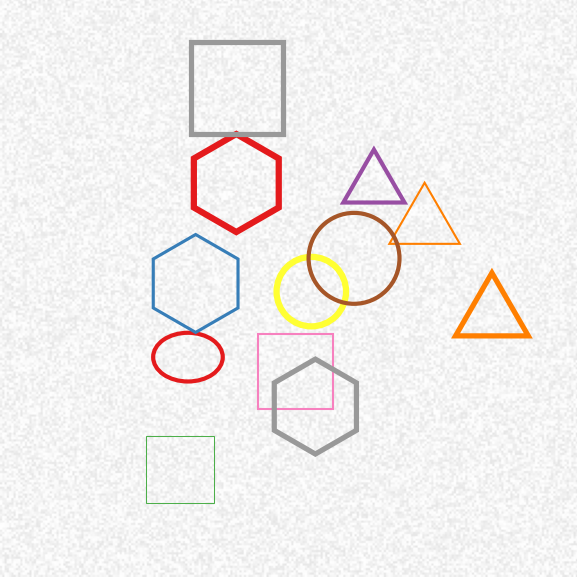[{"shape": "hexagon", "thickness": 3, "radius": 0.42, "center": [0.409, 0.682]}, {"shape": "oval", "thickness": 2, "radius": 0.3, "center": [0.325, 0.381]}, {"shape": "hexagon", "thickness": 1.5, "radius": 0.42, "center": [0.339, 0.508]}, {"shape": "square", "thickness": 0.5, "radius": 0.29, "center": [0.312, 0.186]}, {"shape": "triangle", "thickness": 2, "radius": 0.31, "center": [0.647, 0.679]}, {"shape": "triangle", "thickness": 2.5, "radius": 0.36, "center": [0.852, 0.454]}, {"shape": "triangle", "thickness": 1, "radius": 0.35, "center": [0.735, 0.612]}, {"shape": "circle", "thickness": 3, "radius": 0.3, "center": [0.539, 0.494]}, {"shape": "circle", "thickness": 2, "radius": 0.39, "center": [0.613, 0.552]}, {"shape": "square", "thickness": 1, "radius": 0.33, "center": [0.512, 0.355]}, {"shape": "square", "thickness": 2.5, "radius": 0.4, "center": [0.41, 0.846]}, {"shape": "hexagon", "thickness": 2.5, "radius": 0.41, "center": [0.546, 0.295]}]